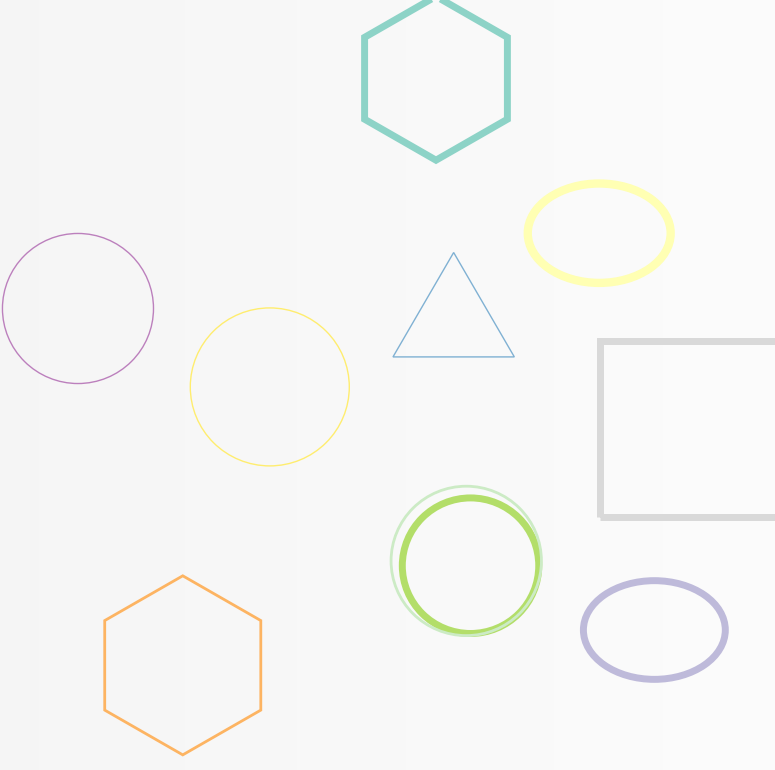[{"shape": "hexagon", "thickness": 2.5, "radius": 0.53, "center": [0.563, 0.898]}, {"shape": "oval", "thickness": 3, "radius": 0.46, "center": [0.773, 0.697]}, {"shape": "oval", "thickness": 2.5, "radius": 0.46, "center": [0.844, 0.182]}, {"shape": "triangle", "thickness": 0.5, "radius": 0.45, "center": [0.585, 0.582]}, {"shape": "hexagon", "thickness": 1, "radius": 0.58, "center": [0.236, 0.136]}, {"shape": "circle", "thickness": 2.5, "radius": 0.44, "center": [0.607, 0.265]}, {"shape": "square", "thickness": 2.5, "radius": 0.57, "center": [0.889, 0.443]}, {"shape": "circle", "thickness": 0.5, "radius": 0.49, "center": [0.101, 0.599]}, {"shape": "circle", "thickness": 1, "radius": 0.48, "center": [0.602, 0.272]}, {"shape": "circle", "thickness": 0.5, "radius": 0.51, "center": [0.348, 0.498]}]